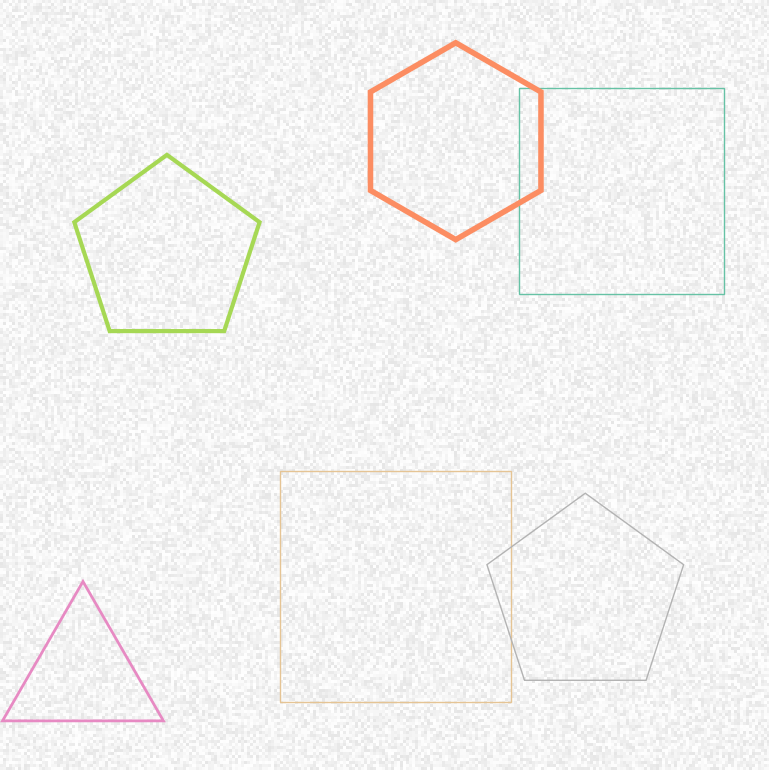[{"shape": "square", "thickness": 0.5, "radius": 0.67, "center": [0.807, 0.752]}, {"shape": "hexagon", "thickness": 2, "radius": 0.64, "center": [0.592, 0.817]}, {"shape": "triangle", "thickness": 1, "radius": 0.6, "center": [0.108, 0.124]}, {"shape": "pentagon", "thickness": 1.5, "radius": 0.63, "center": [0.217, 0.672]}, {"shape": "square", "thickness": 0.5, "radius": 0.75, "center": [0.514, 0.238]}, {"shape": "pentagon", "thickness": 0.5, "radius": 0.67, "center": [0.76, 0.225]}]